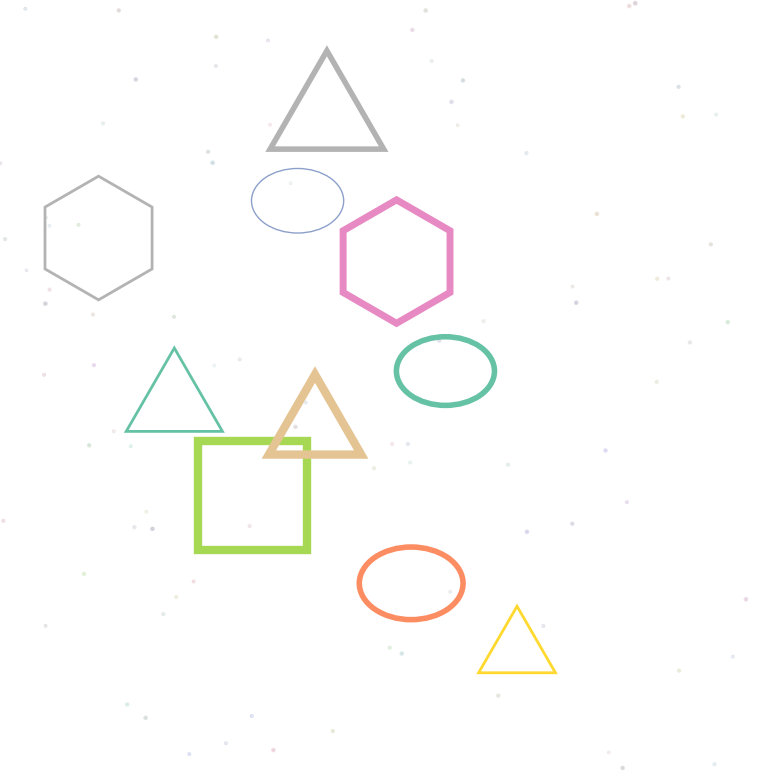[{"shape": "triangle", "thickness": 1, "radius": 0.36, "center": [0.226, 0.476]}, {"shape": "oval", "thickness": 2, "radius": 0.32, "center": [0.578, 0.518]}, {"shape": "oval", "thickness": 2, "radius": 0.34, "center": [0.534, 0.242]}, {"shape": "oval", "thickness": 0.5, "radius": 0.3, "center": [0.386, 0.739]}, {"shape": "hexagon", "thickness": 2.5, "radius": 0.4, "center": [0.515, 0.66]}, {"shape": "square", "thickness": 3, "radius": 0.35, "center": [0.328, 0.357]}, {"shape": "triangle", "thickness": 1, "radius": 0.29, "center": [0.671, 0.155]}, {"shape": "triangle", "thickness": 3, "radius": 0.35, "center": [0.409, 0.444]}, {"shape": "hexagon", "thickness": 1, "radius": 0.4, "center": [0.128, 0.691]}, {"shape": "triangle", "thickness": 2, "radius": 0.43, "center": [0.425, 0.849]}]